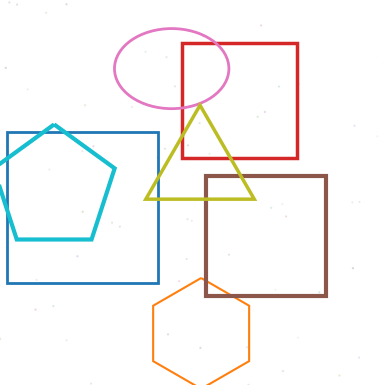[{"shape": "square", "thickness": 2, "radius": 0.98, "center": [0.214, 0.462]}, {"shape": "hexagon", "thickness": 1.5, "radius": 0.72, "center": [0.522, 0.134]}, {"shape": "square", "thickness": 2.5, "radius": 0.74, "center": [0.622, 0.739]}, {"shape": "square", "thickness": 3, "radius": 0.78, "center": [0.691, 0.387]}, {"shape": "oval", "thickness": 2, "radius": 0.74, "center": [0.446, 0.822]}, {"shape": "triangle", "thickness": 2.5, "radius": 0.81, "center": [0.52, 0.564]}, {"shape": "pentagon", "thickness": 3, "radius": 0.83, "center": [0.141, 0.512]}]